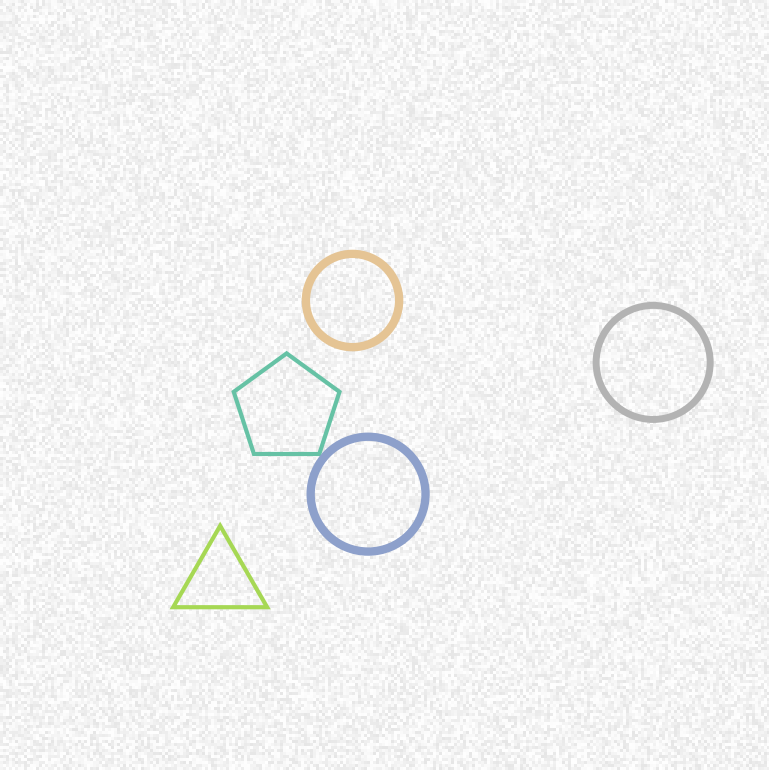[{"shape": "pentagon", "thickness": 1.5, "radius": 0.36, "center": [0.372, 0.469]}, {"shape": "circle", "thickness": 3, "radius": 0.37, "center": [0.478, 0.358]}, {"shape": "triangle", "thickness": 1.5, "radius": 0.35, "center": [0.286, 0.247]}, {"shape": "circle", "thickness": 3, "radius": 0.3, "center": [0.458, 0.61]}, {"shape": "circle", "thickness": 2.5, "radius": 0.37, "center": [0.848, 0.529]}]